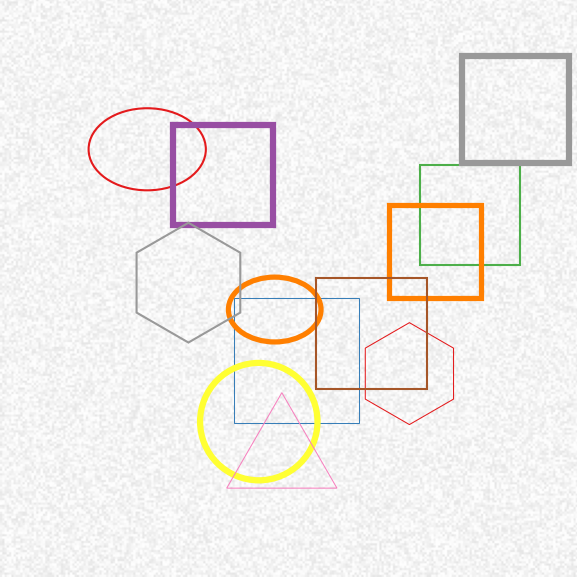[{"shape": "oval", "thickness": 1, "radius": 0.51, "center": [0.255, 0.741]}, {"shape": "hexagon", "thickness": 0.5, "radius": 0.44, "center": [0.709, 0.352]}, {"shape": "square", "thickness": 0.5, "radius": 0.54, "center": [0.513, 0.376]}, {"shape": "square", "thickness": 1, "radius": 0.43, "center": [0.814, 0.627]}, {"shape": "square", "thickness": 3, "radius": 0.43, "center": [0.386, 0.696]}, {"shape": "oval", "thickness": 2.5, "radius": 0.4, "center": [0.476, 0.463]}, {"shape": "square", "thickness": 2.5, "radius": 0.4, "center": [0.753, 0.564]}, {"shape": "circle", "thickness": 3, "radius": 0.51, "center": [0.448, 0.269]}, {"shape": "square", "thickness": 1, "radius": 0.48, "center": [0.644, 0.421]}, {"shape": "triangle", "thickness": 0.5, "radius": 0.55, "center": [0.488, 0.209]}, {"shape": "square", "thickness": 3, "radius": 0.47, "center": [0.892, 0.809]}, {"shape": "hexagon", "thickness": 1, "radius": 0.52, "center": [0.326, 0.51]}]